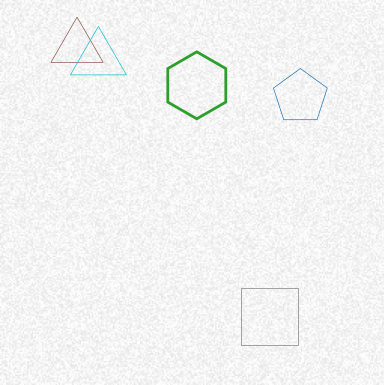[{"shape": "pentagon", "thickness": 0.5, "radius": 0.37, "center": [0.78, 0.749]}, {"shape": "hexagon", "thickness": 2, "radius": 0.44, "center": [0.511, 0.778]}, {"shape": "triangle", "thickness": 0.5, "radius": 0.39, "center": [0.2, 0.877]}, {"shape": "square", "thickness": 0.5, "radius": 0.37, "center": [0.7, 0.179]}, {"shape": "triangle", "thickness": 0.5, "radius": 0.42, "center": [0.256, 0.848]}]